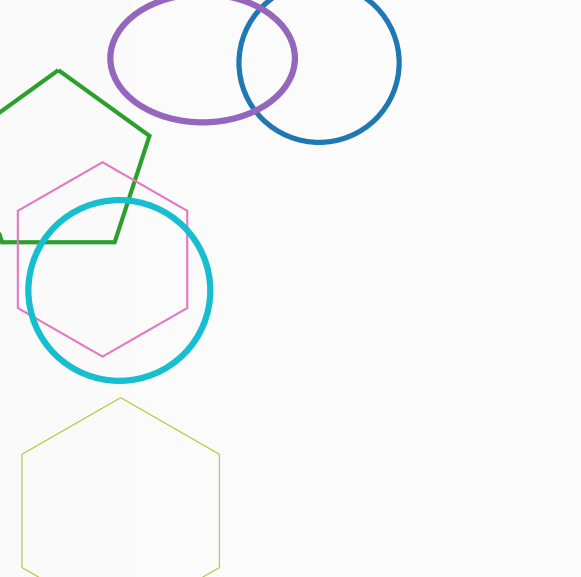[{"shape": "circle", "thickness": 2.5, "radius": 0.69, "center": [0.549, 0.89]}, {"shape": "pentagon", "thickness": 2, "radius": 0.82, "center": [0.1, 0.713]}, {"shape": "oval", "thickness": 3, "radius": 0.79, "center": [0.349, 0.898]}, {"shape": "hexagon", "thickness": 1, "radius": 0.84, "center": [0.176, 0.55]}, {"shape": "hexagon", "thickness": 0.5, "radius": 0.98, "center": [0.208, 0.114]}, {"shape": "circle", "thickness": 3, "radius": 0.78, "center": [0.205, 0.496]}]